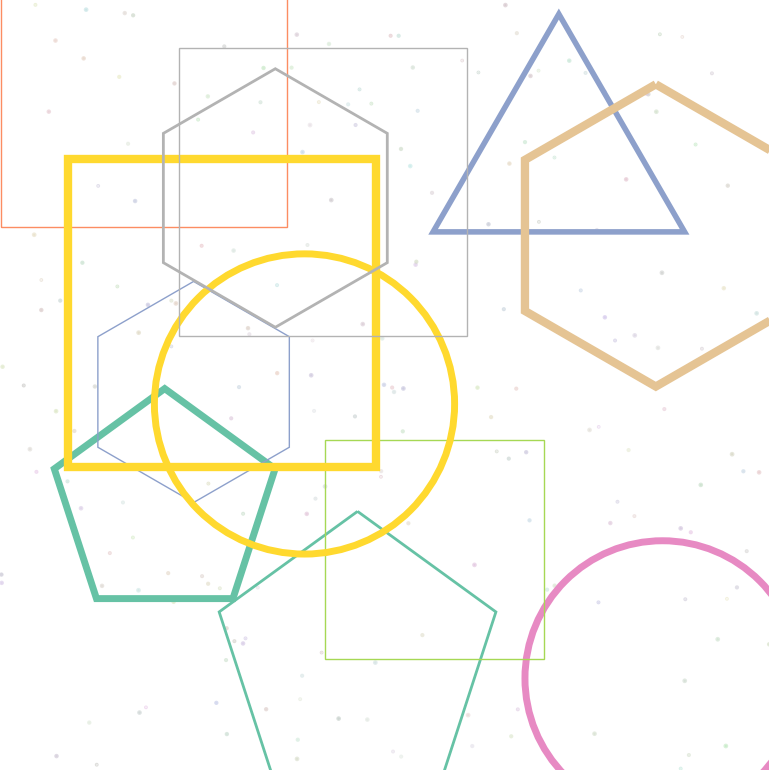[{"shape": "pentagon", "thickness": 1, "radius": 0.94, "center": [0.464, 0.147]}, {"shape": "pentagon", "thickness": 2.5, "radius": 0.75, "center": [0.214, 0.345]}, {"shape": "square", "thickness": 0.5, "radius": 0.93, "center": [0.187, 0.89]}, {"shape": "triangle", "thickness": 2, "radius": 0.94, "center": [0.726, 0.793]}, {"shape": "hexagon", "thickness": 0.5, "radius": 0.72, "center": [0.251, 0.491]}, {"shape": "circle", "thickness": 2.5, "radius": 0.89, "center": [0.86, 0.119]}, {"shape": "square", "thickness": 0.5, "radius": 0.71, "center": [0.564, 0.286]}, {"shape": "circle", "thickness": 2.5, "radius": 0.97, "center": [0.395, 0.475]}, {"shape": "square", "thickness": 3, "radius": 1.0, "center": [0.289, 0.594]}, {"shape": "hexagon", "thickness": 3, "radius": 0.98, "center": [0.852, 0.694]}, {"shape": "square", "thickness": 0.5, "radius": 0.93, "center": [0.42, 0.75]}, {"shape": "hexagon", "thickness": 1, "radius": 0.84, "center": [0.358, 0.743]}]